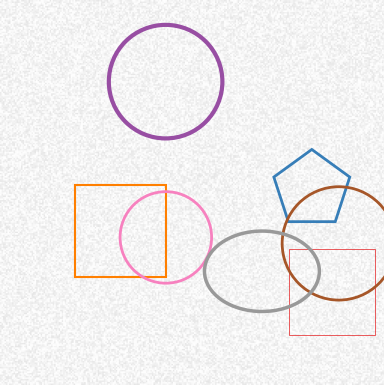[{"shape": "square", "thickness": 0.5, "radius": 0.56, "center": [0.862, 0.242]}, {"shape": "pentagon", "thickness": 2, "radius": 0.52, "center": [0.81, 0.508]}, {"shape": "circle", "thickness": 3, "radius": 0.74, "center": [0.43, 0.788]}, {"shape": "square", "thickness": 1.5, "radius": 0.59, "center": [0.313, 0.4]}, {"shape": "circle", "thickness": 2, "radius": 0.74, "center": [0.88, 0.368]}, {"shape": "circle", "thickness": 2, "radius": 0.59, "center": [0.431, 0.383]}, {"shape": "oval", "thickness": 2.5, "radius": 0.75, "center": [0.68, 0.295]}]